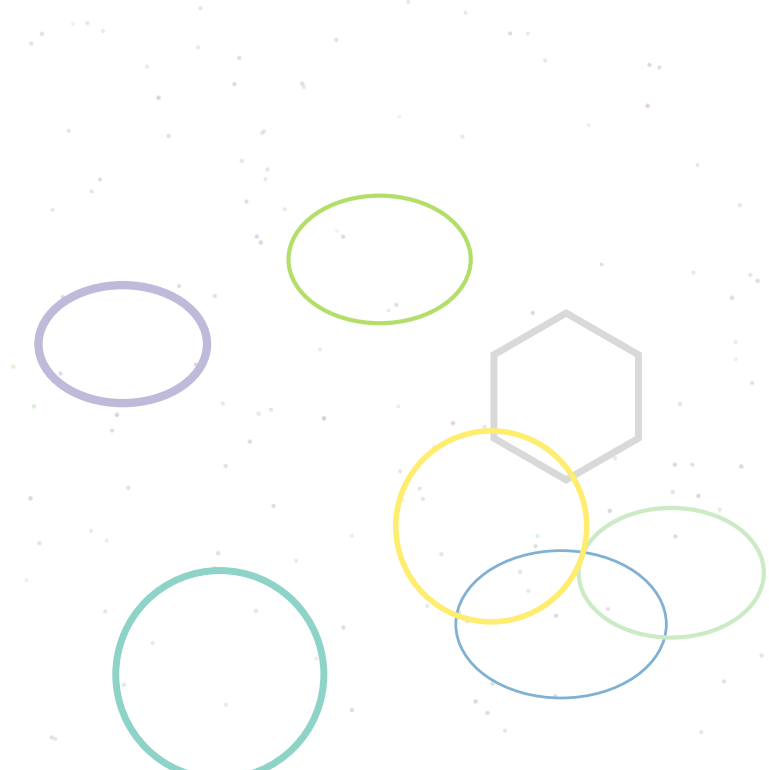[{"shape": "circle", "thickness": 2.5, "radius": 0.68, "center": [0.285, 0.124]}, {"shape": "oval", "thickness": 3, "radius": 0.55, "center": [0.159, 0.553]}, {"shape": "oval", "thickness": 1, "radius": 0.68, "center": [0.729, 0.189]}, {"shape": "oval", "thickness": 1.5, "radius": 0.59, "center": [0.493, 0.663]}, {"shape": "hexagon", "thickness": 2.5, "radius": 0.54, "center": [0.735, 0.485]}, {"shape": "oval", "thickness": 1.5, "radius": 0.6, "center": [0.872, 0.256]}, {"shape": "circle", "thickness": 2, "radius": 0.62, "center": [0.638, 0.316]}]